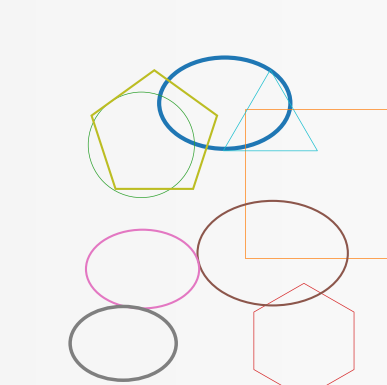[{"shape": "oval", "thickness": 3, "radius": 0.85, "center": [0.58, 0.732]}, {"shape": "square", "thickness": 0.5, "radius": 0.97, "center": [0.826, 0.524]}, {"shape": "circle", "thickness": 0.5, "radius": 0.69, "center": [0.365, 0.624]}, {"shape": "hexagon", "thickness": 0.5, "radius": 0.75, "center": [0.784, 0.115]}, {"shape": "oval", "thickness": 1.5, "radius": 0.97, "center": [0.704, 0.342]}, {"shape": "oval", "thickness": 1.5, "radius": 0.73, "center": [0.368, 0.301]}, {"shape": "oval", "thickness": 2.5, "radius": 0.68, "center": [0.318, 0.108]}, {"shape": "pentagon", "thickness": 1.5, "radius": 0.85, "center": [0.398, 0.647]}, {"shape": "triangle", "thickness": 0.5, "radius": 0.7, "center": [0.698, 0.678]}]